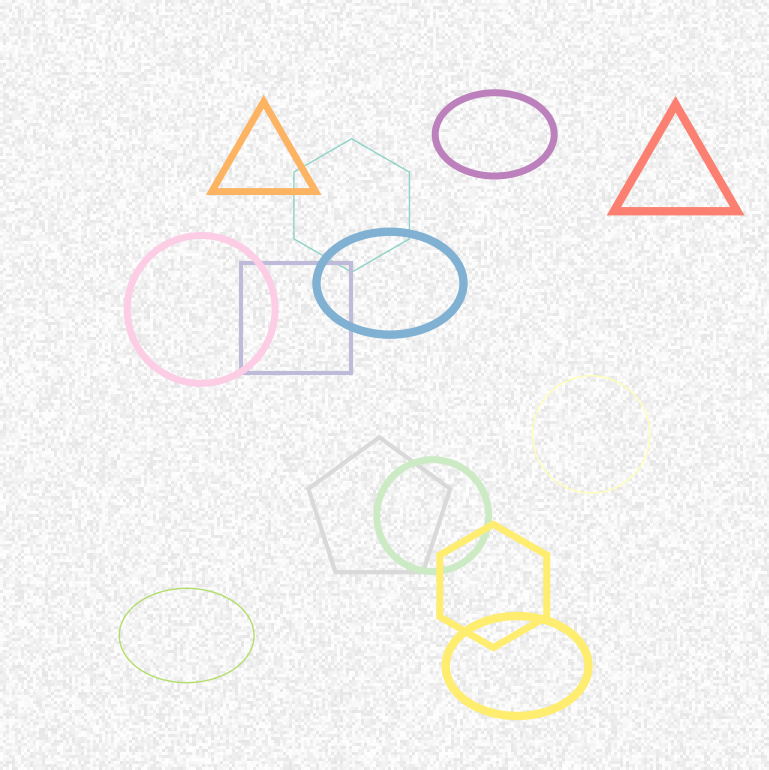[{"shape": "hexagon", "thickness": 0.5, "radius": 0.43, "center": [0.457, 0.733]}, {"shape": "circle", "thickness": 0.5, "radius": 0.38, "center": [0.768, 0.436]}, {"shape": "square", "thickness": 1.5, "radius": 0.36, "center": [0.385, 0.588]}, {"shape": "triangle", "thickness": 3, "radius": 0.46, "center": [0.877, 0.772]}, {"shape": "oval", "thickness": 3, "radius": 0.48, "center": [0.506, 0.632]}, {"shape": "triangle", "thickness": 2.5, "radius": 0.39, "center": [0.342, 0.79]}, {"shape": "oval", "thickness": 0.5, "radius": 0.44, "center": [0.242, 0.175]}, {"shape": "circle", "thickness": 2.5, "radius": 0.48, "center": [0.261, 0.598]}, {"shape": "pentagon", "thickness": 1.5, "radius": 0.48, "center": [0.493, 0.335]}, {"shape": "oval", "thickness": 2.5, "radius": 0.39, "center": [0.642, 0.825]}, {"shape": "circle", "thickness": 2.5, "radius": 0.36, "center": [0.562, 0.33]}, {"shape": "oval", "thickness": 3, "radius": 0.46, "center": [0.672, 0.135]}, {"shape": "hexagon", "thickness": 2.5, "radius": 0.4, "center": [0.641, 0.239]}]